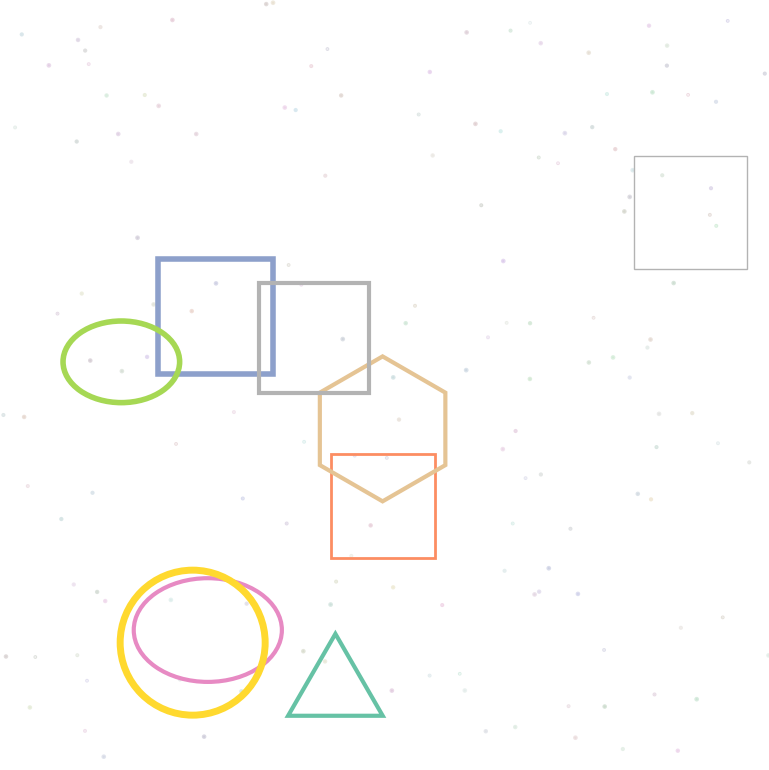[{"shape": "triangle", "thickness": 1.5, "radius": 0.35, "center": [0.436, 0.106]}, {"shape": "square", "thickness": 1, "radius": 0.34, "center": [0.497, 0.343]}, {"shape": "square", "thickness": 2, "radius": 0.37, "center": [0.28, 0.589]}, {"shape": "oval", "thickness": 1.5, "radius": 0.48, "center": [0.27, 0.182]}, {"shape": "oval", "thickness": 2, "radius": 0.38, "center": [0.158, 0.53]}, {"shape": "circle", "thickness": 2.5, "radius": 0.47, "center": [0.25, 0.165]}, {"shape": "hexagon", "thickness": 1.5, "radius": 0.47, "center": [0.497, 0.443]}, {"shape": "square", "thickness": 1.5, "radius": 0.36, "center": [0.407, 0.561]}, {"shape": "square", "thickness": 0.5, "radius": 0.37, "center": [0.897, 0.724]}]